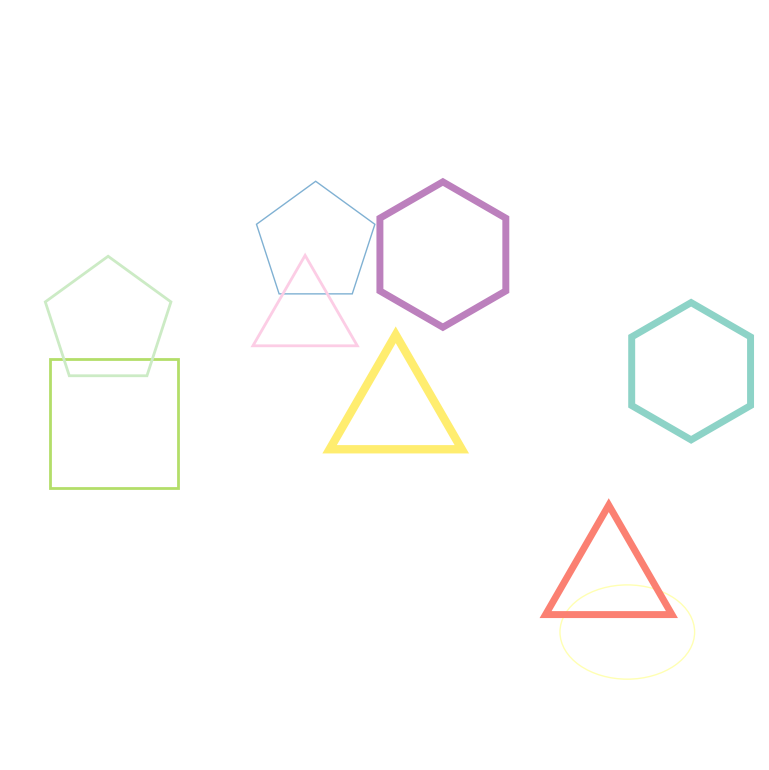[{"shape": "hexagon", "thickness": 2.5, "radius": 0.45, "center": [0.898, 0.518]}, {"shape": "oval", "thickness": 0.5, "radius": 0.44, "center": [0.815, 0.179]}, {"shape": "triangle", "thickness": 2.5, "radius": 0.47, "center": [0.791, 0.249]}, {"shape": "pentagon", "thickness": 0.5, "radius": 0.4, "center": [0.41, 0.684]}, {"shape": "square", "thickness": 1, "radius": 0.42, "center": [0.148, 0.45]}, {"shape": "triangle", "thickness": 1, "radius": 0.39, "center": [0.396, 0.59]}, {"shape": "hexagon", "thickness": 2.5, "radius": 0.47, "center": [0.575, 0.669]}, {"shape": "pentagon", "thickness": 1, "radius": 0.43, "center": [0.14, 0.581]}, {"shape": "triangle", "thickness": 3, "radius": 0.5, "center": [0.514, 0.466]}]